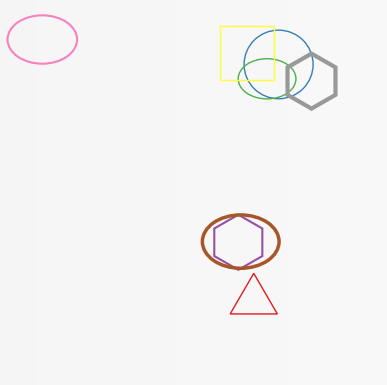[{"shape": "triangle", "thickness": 1, "radius": 0.35, "center": [0.655, 0.22]}, {"shape": "circle", "thickness": 1, "radius": 0.45, "center": [0.719, 0.833]}, {"shape": "oval", "thickness": 1, "radius": 0.37, "center": [0.689, 0.795]}, {"shape": "hexagon", "thickness": 1.5, "radius": 0.36, "center": [0.615, 0.371]}, {"shape": "square", "thickness": 1, "radius": 0.35, "center": [0.636, 0.863]}, {"shape": "oval", "thickness": 2.5, "radius": 0.49, "center": [0.621, 0.372]}, {"shape": "oval", "thickness": 1.5, "radius": 0.45, "center": [0.109, 0.897]}, {"shape": "hexagon", "thickness": 3, "radius": 0.36, "center": [0.804, 0.789]}]